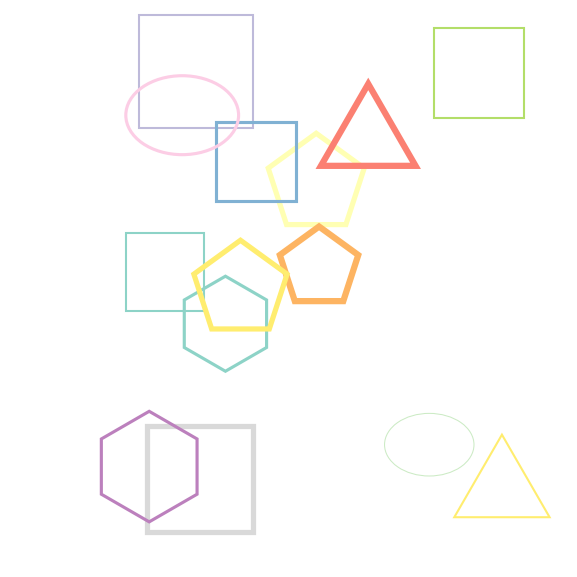[{"shape": "hexagon", "thickness": 1.5, "radius": 0.41, "center": [0.39, 0.439]}, {"shape": "square", "thickness": 1, "radius": 0.34, "center": [0.286, 0.528]}, {"shape": "pentagon", "thickness": 2.5, "radius": 0.44, "center": [0.548, 0.681]}, {"shape": "square", "thickness": 1, "radius": 0.49, "center": [0.339, 0.875]}, {"shape": "triangle", "thickness": 3, "radius": 0.47, "center": [0.638, 0.759]}, {"shape": "square", "thickness": 1.5, "radius": 0.34, "center": [0.443, 0.72]}, {"shape": "pentagon", "thickness": 3, "radius": 0.36, "center": [0.552, 0.535]}, {"shape": "square", "thickness": 1, "radius": 0.39, "center": [0.829, 0.872]}, {"shape": "oval", "thickness": 1.5, "radius": 0.49, "center": [0.316, 0.8]}, {"shape": "square", "thickness": 2.5, "radius": 0.46, "center": [0.346, 0.17]}, {"shape": "hexagon", "thickness": 1.5, "radius": 0.48, "center": [0.258, 0.191]}, {"shape": "oval", "thickness": 0.5, "radius": 0.39, "center": [0.743, 0.229]}, {"shape": "triangle", "thickness": 1, "radius": 0.48, "center": [0.869, 0.151]}, {"shape": "pentagon", "thickness": 2.5, "radius": 0.42, "center": [0.416, 0.498]}]